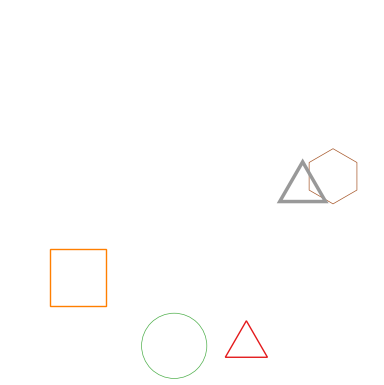[{"shape": "triangle", "thickness": 1, "radius": 0.32, "center": [0.64, 0.104]}, {"shape": "circle", "thickness": 0.5, "radius": 0.42, "center": [0.452, 0.102]}, {"shape": "square", "thickness": 1, "radius": 0.37, "center": [0.203, 0.279]}, {"shape": "hexagon", "thickness": 0.5, "radius": 0.36, "center": [0.865, 0.542]}, {"shape": "triangle", "thickness": 2.5, "radius": 0.34, "center": [0.786, 0.511]}]